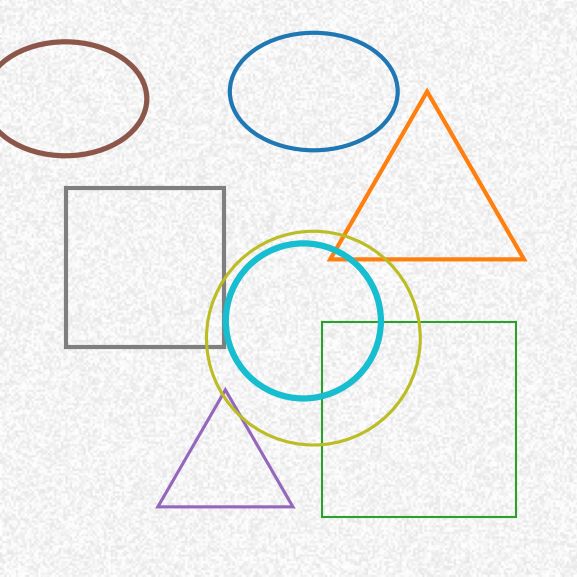[{"shape": "oval", "thickness": 2, "radius": 0.73, "center": [0.543, 0.841]}, {"shape": "triangle", "thickness": 2, "radius": 0.97, "center": [0.74, 0.647]}, {"shape": "square", "thickness": 1, "radius": 0.84, "center": [0.726, 0.273]}, {"shape": "triangle", "thickness": 1.5, "radius": 0.68, "center": [0.39, 0.189]}, {"shape": "oval", "thickness": 2.5, "radius": 0.7, "center": [0.113, 0.828]}, {"shape": "square", "thickness": 2, "radius": 0.69, "center": [0.251, 0.536]}, {"shape": "circle", "thickness": 1.5, "radius": 0.93, "center": [0.543, 0.414]}, {"shape": "circle", "thickness": 3, "radius": 0.67, "center": [0.525, 0.443]}]